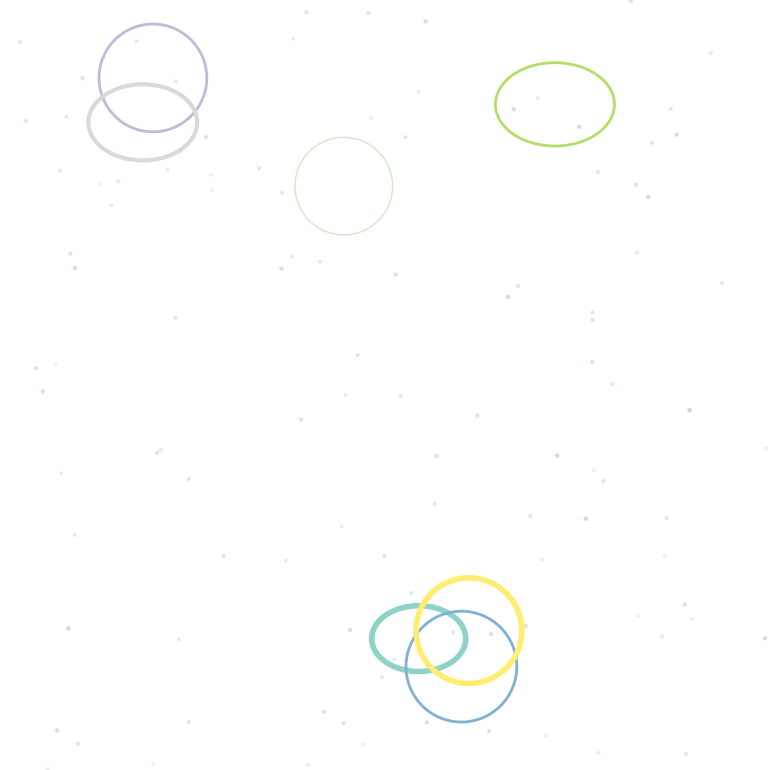[{"shape": "oval", "thickness": 2, "radius": 0.31, "center": [0.544, 0.171]}, {"shape": "circle", "thickness": 1, "radius": 0.35, "center": [0.199, 0.899]}, {"shape": "circle", "thickness": 1, "radius": 0.36, "center": [0.599, 0.134]}, {"shape": "oval", "thickness": 1, "radius": 0.39, "center": [0.721, 0.864]}, {"shape": "oval", "thickness": 1.5, "radius": 0.35, "center": [0.185, 0.841]}, {"shape": "circle", "thickness": 0.5, "radius": 0.32, "center": [0.447, 0.758]}, {"shape": "circle", "thickness": 2, "radius": 0.34, "center": [0.609, 0.181]}]